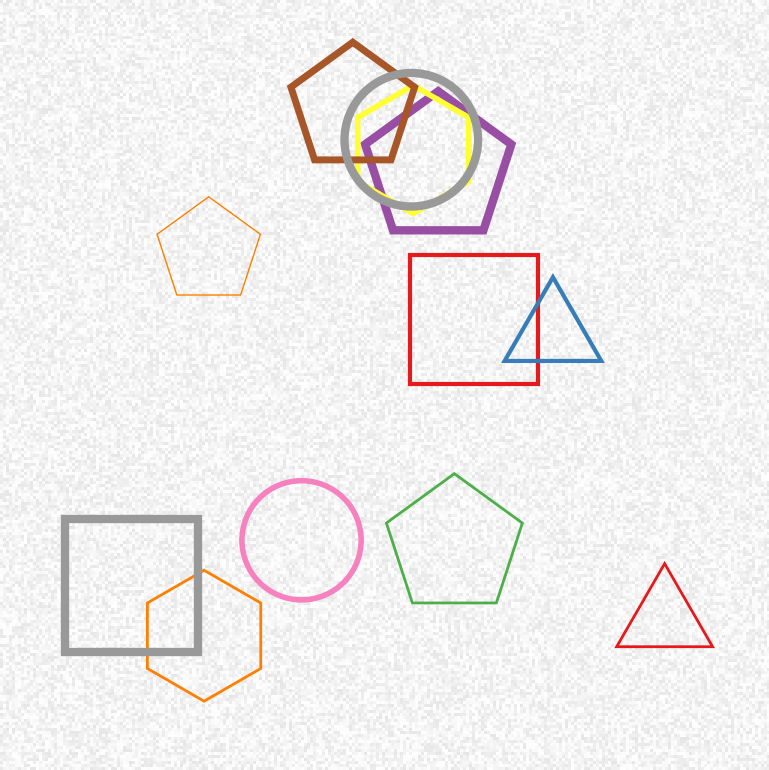[{"shape": "square", "thickness": 1.5, "radius": 0.42, "center": [0.615, 0.585]}, {"shape": "triangle", "thickness": 1, "radius": 0.36, "center": [0.863, 0.196]}, {"shape": "triangle", "thickness": 1.5, "radius": 0.36, "center": [0.718, 0.567]}, {"shape": "pentagon", "thickness": 1, "radius": 0.46, "center": [0.59, 0.292]}, {"shape": "pentagon", "thickness": 3, "radius": 0.5, "center": [0.569, 0.782]}, {"shape": "pentagon", "thickness": 0.5, "radius": 0.35, "center": [0.271, 0.674]}, {"shape": "hexagon", "thickness": 1, "radius": 0.43, "center": [0.265, 0.174]}, {"shape": "hexagon", "thickness": 2, "radius": 0.42, "center": [0.537, 0.806]}, {"shape": "pentagon", "thickness": 2.5, "radius": 0.42, "center": [0.458, 0.861]}, {"shape": "circle", "thickness": 2, "radius": 0.39, "center": [0.392, 0.298]}, {"shape": "circle", "thickness": 3, "radius": 0.43, "center": [0.534, 0.819]}, {"shape": "square", "thickness": 3, "radius": 0.43, "center": [0.171, 0.24]}]